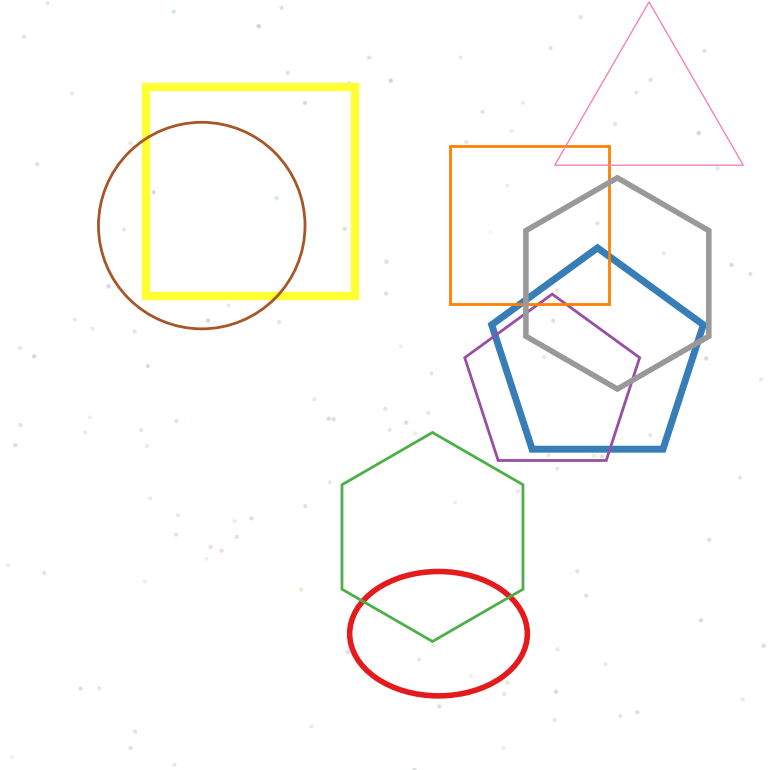[{"shape": "oval", "thickness": 2, "radius": 0.58, "center": [0.569, 0.177]}, {"shape": "pentagon", "thickness": 2.5, "radius": 0.72, "center": [0.776, 0.534]}, {"shape": "hexagon", "thickness": 1, "radius": 0.68, "center": [0.562, 0.303]}, {"shape": "pentagon", "thickness": 1, "radius": 0.6, "center": [0.717, 0.499]}, {"shape": "square", "thickness": 1, "radius": 0.52, "center": [0.688, 0.708]}, {"shape": "square", "thickness": 3, "radius": 0.68, "center": [0.326, 0.751]}, {"shape": "circle", "thickness": 1, "radius": 0.67, "center": [0.262, 0.707]}, {"shape": "triangle", "thickness": 0.5, "radius": 0.71, "center": [0.843, 0.856]}, {"shape": "hexagon", "thickness": 2, "radius": 0.69, "center": [0.802, 0.632]}]